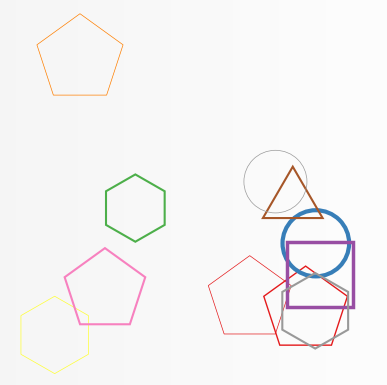[{"shape": "pentagon", "thickness": 0.5, "radius": 0.56, "center": [0.644, 0.223]}, {"shape": "pentagon", "thickness": 1, "radius": 0.57, "center": [0.789, 0.195]}, {"shape": "circle", "thickness": 3, "radius": 0.43, "center": [0.815, 0.368]}, {"shape": "hexagon", "thickness": 1.5, "radius": 0.44, "center": [0.349, 0.46]}, {"shape": "square", "thickness": 2.5, "radius": 0.43, "center": [0.827, 0.287]}, {"shape": "pentagon", "thickness": 0.5, "radius": 0.58, "center": [0.206, 0.848]}, {"shape": "hexagon", "thickness": 0.5, "radius": 0.5, "center": [0.141, 0.13]}, {"shape": "triangle", "thickness": 1.5, "radius": 0.44, "center": [0.756, 0.478]}, {"shape": "pentagon", "thickness": 1.5, "radius": 0.55, "center": [0.271, 0.246]}, {"shape": "hexagon", "thickness": 1.5, "radius": 0.49, "center": [0.813, 0.193]}, {"shape": "circle", "thickness": 0.5, "radius": 0.41, "center": [0.711, 0.528]}]